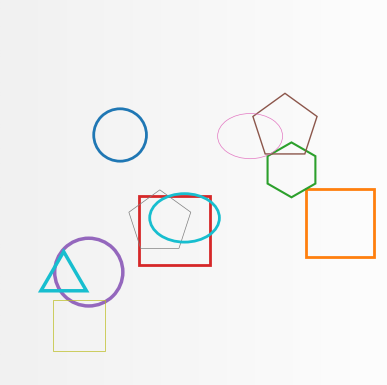[{"shape": "circle", "thickness": 2, "radius": 0.34, "center": [0.31, 0.649]}, {"shape": "square", "thickness": 2, "radius": 0.44, "center": [0.877, 0.421]}, {"shape": "hexagon", "thickness": 1.5, "radius": 0.36, "center": [0.752, 0.559]}, {"shape": "square", "thickness": 2, "radius": 0.45, "center": [0.45, 0.401]}, {"shape": "circle", "thickness": 2.5, "radius": 0.44, "center": [0.229, 0.293]}, {"shape": "pentagon", "thickness": 1, "radius": 0.44, "center": [0.735, 0.671]}, {"shape": "oval", "thickness": 0.5, "radius": 0.42, "center": [0.645, 0.646]}, {"shape": "pentagon", "thickness": 0.5, "radius": 0.42, "center": [0.412, 0.423]}, {"shape": "square", "thickness": 0.5, "radius": 0.34, "center": [0.204, 0.154]}, {"shape": "triangle", "thickness": 2.5, "radius": 0.34, "center": [0.164, 0.279]}, {"shape": "oval", "thickness": 2, "radius": 0.45, "center": [0.476, 0.434]}]